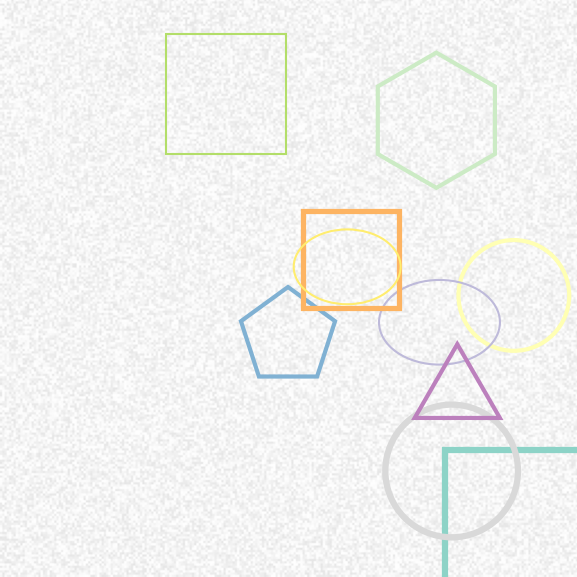[{"shape": "square", "thickness": 3, "radius": 0.58, "center": [0.886, 0.104]}, {"shape": "circle", "thickness": 2, "radius": 0.48, "center": [0.89, 0.488]}, {"shape": "oval", "thickness": 1, "radius": 0.52, "center": [0.761, 0.441]}, {"shape": "pentagon", "thickness": 2, "radius": 0.43, "center": [0.499, 0.416]}, {"shape": "square", "thickness": 2.5, "radius": 0.42, "center": [0.608, 0.549]}, {"shape": "square", "thickness": 1, "radius": 0.52, "center": [0.391, 0.837]}, {"shape": "circle", "thickness": 3, "radius": 0.57, "center": [0.782, 0.184]}, {"shape": "triangle", "thickness": 2, "radius": 0.43, "center": [0.792, 0.318]}, {"shape": "hexagon", "thickness": 2, "radius": 0.59, "center": [0.756, 0.791]}, {"shape": "oval", "thickness": 1, "radius": 0.46, "center": [0.601, 0.537]}]